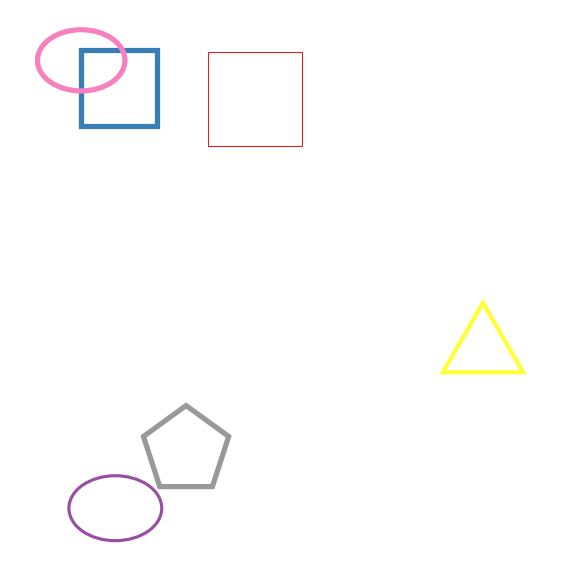[{"shape": "square", "thickness": 0.5, "radius": 0.41, "center": [0.442, 0.827]}, {"shape": "square", "thickness": 2.5, "radius": 0.33, "center": [0.206, 0.846]}, {"shape": "oval", "thickness": 1.5, "radius": 0.4, "center": [0.2, 0.119]}, {"shape": "triangle", "thickness": 2, "radius": 0.4, "center": [0.836, 0.395]}, {"shape": "oval", "thickness": 2.5, "radius": 0.38, "center": [0.141, 0.895]}, {"shape": "pentagon", "thickness": 2.5, "radius": 0.39, "center": [0.322, 0.219]}]